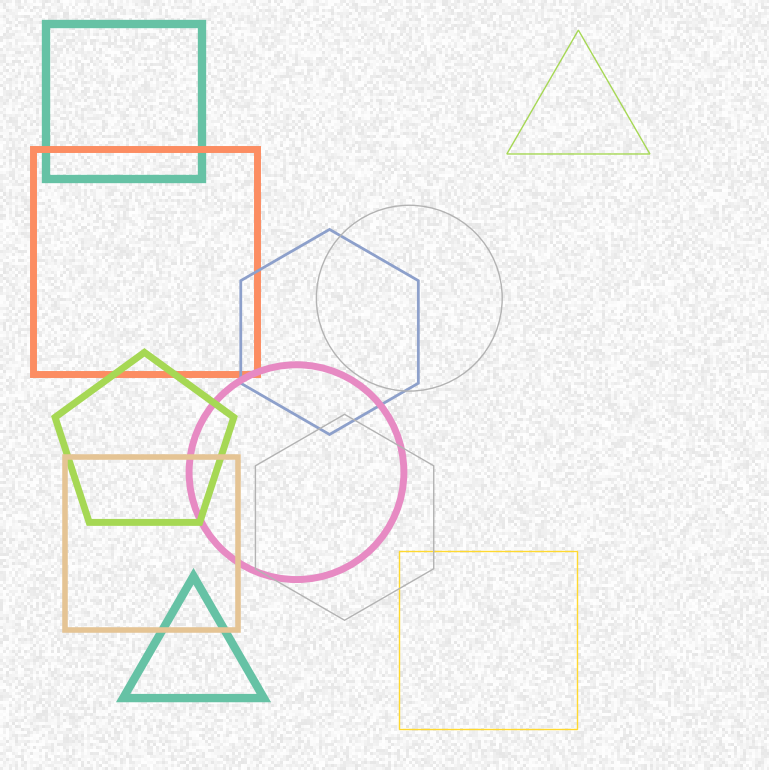[{"shape": "square", "thickness": 3, "radius": 0.51, "center": [0.161, 0.868]}, {"shape": "triangle", "thickness": 3, "radius": 0.53, "center": [0.251, 0.146]}, {"shape": "square", "thickness": 2.5, "radius": 0.73, "center": [0.188, 0.661]}, {"shape": "hexagon", "thickness": 1, "radius": 0.67, "center": [0.428, 0.569]}, {"shape": "circle", "thickness": 2.5, "radius": 0.7, "center": [0.385, 0.387]}, {"shape": "triangle", "thickness": 0.5, "radius": 0.54, "center": [0.751, 0.854]}, {"shape": "pentagon", "thickness": 2.5, "radius": 0.61, "center": [0.188, 0.42]}, {"shape": "square", "thickness": 0.5, "radius": 0.58, "center": [0.634, 0.169]}, {"shape": "square", "thickness": 2, "radius": 0.56, "center": [0.197, 0.294]}, {"shape": "hexagon", "thickness": 0.5, "radius": 0.67, "center": [0.447, 0.328]}, {"shape": "circle", "thickness": 0.5, "radius": 0.6, "center": [0.532, 0.613]}]